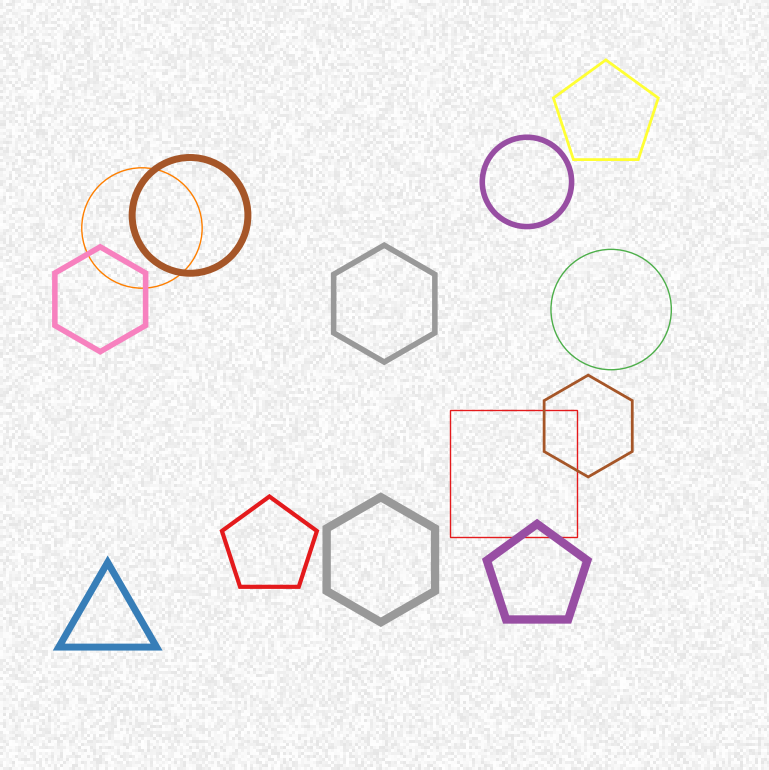[{"shape": "square", "thickness": 0.5, "radius": 0.41, "center": [0.667, 0.385]}, {"shape": "pentagon", "thickness": 1.5, "radius": 0.32, "center": [0.35, 0.29]}, {"shape": "triangle", "thickness": 2.5, "radius": 0.37, "center": [0.14, 0.196]}, {"shape": "circle", "thickness": 0.5, "radius": 0.39, "center": [0.794, 0.598]}, {"shape": "circle", "thickness": 2, "radius": 0.29, "center": [0.684, 0.764]}, {"shape": "pentagon", "thickness": 3, "radius": 0.34, "center": [0.698, 0.251]}, {"shape": "circle", "thickness": 0.5, "radius": 0.39, "center": [0.184, 0.704]}, {"shape": "pentagon", "thickness": 1, "radius": 0.36, "center": [0.787, 0.851]}, {"shape": "hexagon", "thickness": 1, "radius": 0.33, "center": [0.764, 0.447]}, {"shape": "circle", "thickness": 2.5, "radius": 0.38, "center": [0.247, 0.72]}, {"shape": "hexagon", "thickness": 2, "radius": 0.34, "center": [0.13, 0.611]}, {"shape": "hexagon", "thickness": 3, "radius": 0.41, "center": [0.495, 0.273]}, {"shape": "hexagon", "thickness": 2, "radius": 0.38, "center": [0.499, 0.606]}]